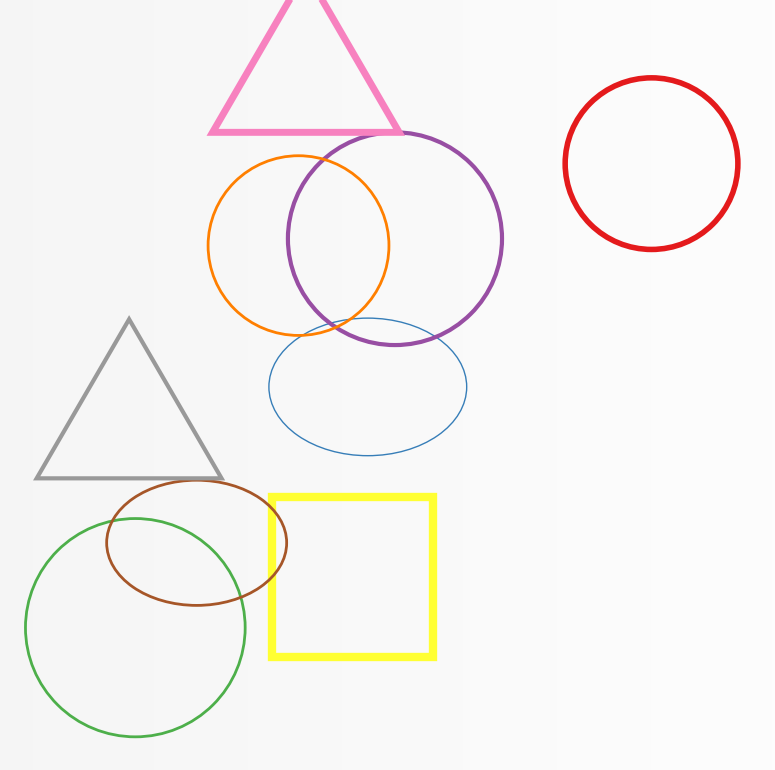[{"shape": "circle", "thickness": 2, "radius": 0.56, "center": [0.841, 0.787]}, {"shape": "oval", "thickness": 0.5, "radius": 0.64, "center": [0.475, 0.498]}, {"shape": "circle", "thickness": 1, "radius": 0.71, "center": [0.175, 0.185]}, {"shape": "circle", "thickness": 1.5, "radius": 0.69, "center": [0.51, 0.69]}, {"shape": "circle", "thickness": 1, "radius": 0.58, "center": [0.385, 0.681]}, {"shape": "square", "thickness": 3, "radius": 0.52, "center": [0.455, 0.251]}, {"shape": "oval", "thickness": 1, "radius": 0.58, "center": [0.254, 0.295]}, {"shape": "triangle", "thickness": 2.5, "radius": 0.69, "center": [0.395, 0.898]}, {"shape": "triangle", "thickness": 1.5, "radius": 0.69, "center": [0.167, 0.448]}]